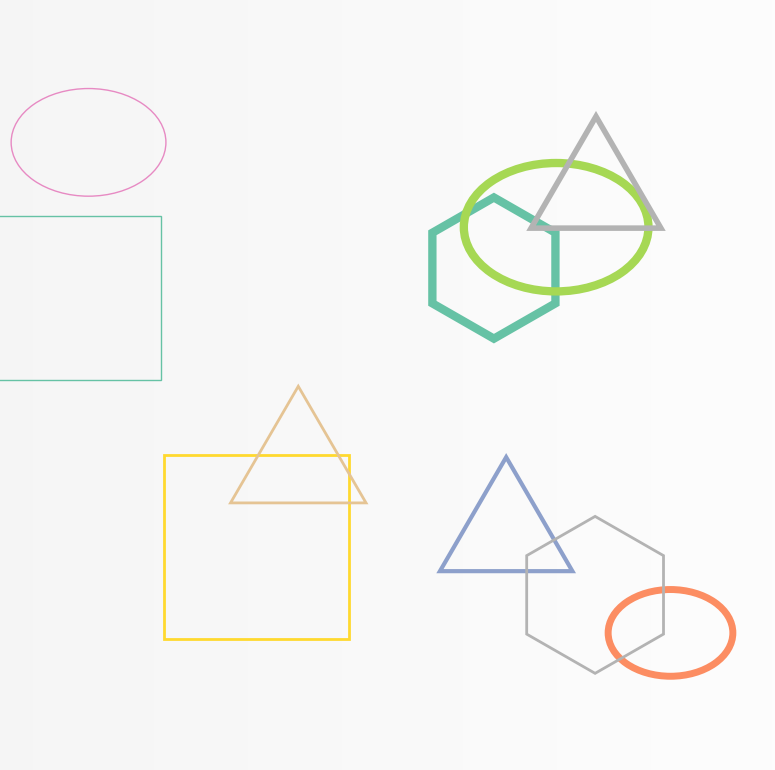[{"shape": "hexagon", "thickness": 3, "radius": 0.46, "center": [0.637, 0.652]}, {"shape": "square", "thickness": 0.5, "radius": 0.53, "center": [0.102, 0.613]}, {"shape": "oval", "thickness": 2.5, "radius": 0.4, "center": [0.865, 0.178]}, {"shape": "triangle", "thickness": 1.5, "radius": 0.49, "center": [0.653, 0.308]}, {"shape": "oval", "thickness": 0.5, "radius": 0.5, "center": [0.114, 0.815]}, {"shape": "oval", "thickness": 3, "radius": 0.6, "center": [0.718, 0.705]}, {"shape": "square", "thickness": 1, "radius": 0.6, "center": [0.331, 0.289]}, {"shape": "triangle", "thickness": 1, "radius": 0.5, "center": [0.385, 0.397]}, {"shape": "hexagon", "thickness": 1, "radius": 0.51, "center": [0.768, 0.227]}, {"shape": "triangle", "thickness": 2, "radius": 0.48, "center": [0.769, 0.752]}]